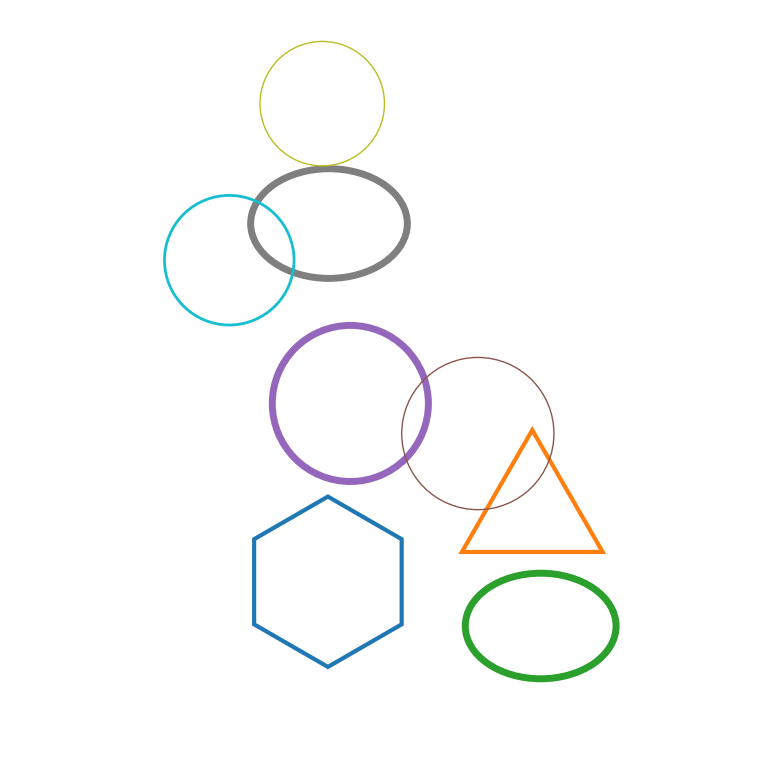[{"shape": "hexagon", "thickness": 1.5, "radius": 0.55, "center": [0.426, 0.244]}, {"shape": "triangle", "thickness": 1.5, "radius": 0.53, "center": [0.691, 0.336]}, {"shape": "oval", "thickness": 2.5, "radius": 0.49, "center": [0.702, 0.187]}, {"shape": "circle", "thickness": 2.5, "radius": 0.51, "center": [0.455, 0.476]}, {"shape": "circle", "thickness": 0.5, "radius": 0.49, "center": [0.621, 0.437]}, {"shape": "oval", "thickness": 2.5, "radius": 0.51, "center": [0.427, 0.71]}, {"shape": "circle", "thickness": 0.5, "radius": 0.4, "center": [0.418, 0.865]}, {"shape": "circle", "thickness": 1, "radius": 0.42, "center": [0.298, 0.662]}]